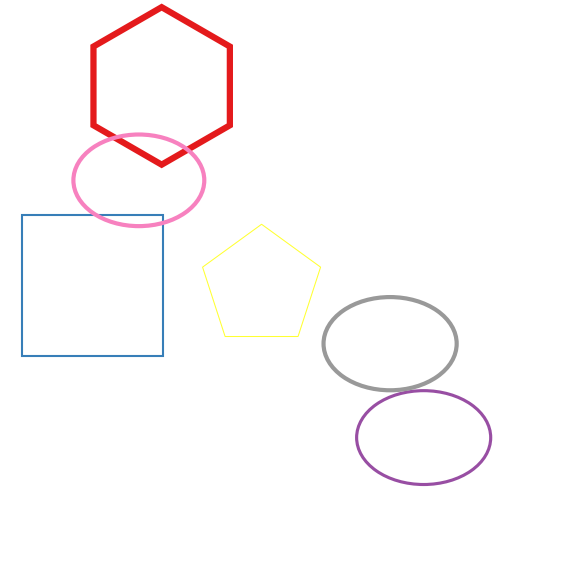[{"shape": "hexagon", "thickness": 3, "radius": 0.68, "center": [0.28, 0.85]}, {"shape": "square", "thickness": 1, "radius": 0.61, "center": [0.16, 0.505]}, {"shape": "oval", "thickness": 1.5, "radius": 0.58, "center": [0.734, 0.241]}, {"shape": "pentagon", "thickness": 0.5, "radius": 0.54, "center": [0.453, 0.503]}, {"shape": "oval", "thickness": 2, "radius": 0.57, "center": [0.24, 0.687]}, {"shape": "oval", "thickness": 2, "radius": 0.58, "center": [0.676, 0.404]}]